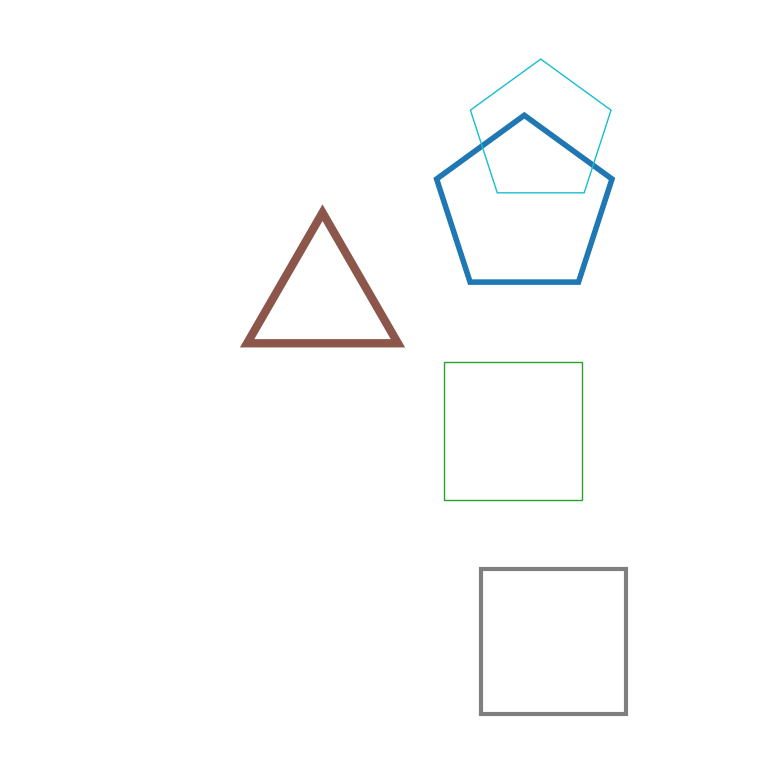[{"shape": "pentagon", "thickness": 2, "radius": 0.6, "center": [0.681, 0.731]}, {"shape": "square", "thickness": 0.5, "radius": 0.45, "center": [0.666, 0.44]}, {"shape": "triangle", "thickness": 3, "radius": 0.57, "center": [0.419, 0.611]}, {"shape": "square", "thickness": 1.5, "radius": 0.47, "center": [0.718, 0.167]}, {"shape": "pentagon", "thickness": 0.5, "radius": 0.48, "center": [0.702, 0.827]}]